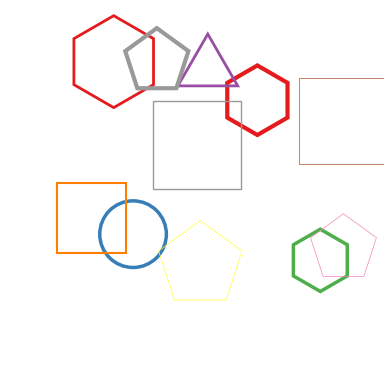[{"shape": "hexagon", "thickness": 2, "radius": 0.6, "center": [0.295, 0.84]}, {"shape": "hexagon", "thickness": 3, "radius": 0.45, "center": [0.669, 0.74]}, {"shape": "circle", "thickness": 2.5, "radius": 0.43, "center": [0.346, 0.392]}, {"shape": "hexagon", "thickness": 2.5, "radius": 0.4, "center": [0.832, 0.324]}, {"shape": "triangle", "thickness": 2, "radius": 0.45, "center": [0.54, 0.822]}, {"shape": "square", "thickness": 1.5, "radius": 0.45, "center": [0.238, 0.434]}, {"shape": "pentagon", "thickness": 0.5, "radius": 0.57, "center": [0.52, 0.313]}, {"shape": "square", "thickness": 0.5, "radius": 0.56, "center": [0.889, 0.686]}, {"shape": "pentagon", "thickness": 0.5, "radius": 0.45, "center": [0.892, 0.355]}, {"shape": "square", "thickness": 1, "radius": 0.57, "center": [0.512, 0.623]}, {"shape": "pentagon", "thickness": 3, "radius": 0.43, "center": [0.407, 0.841]}]